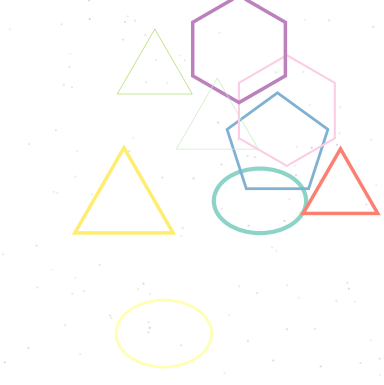[{"shape": "oval", "thickness": 3, "radius": 0.6, "center": [0.675, 0.478]}, {"shape": "oval", "thickness": 2, "radius": 0.62, "center": [0.425, 0.134]}, {"shape": "triangle", "thickness": 2.5, "radius": 0.56, "center": [0.884, 0.502]}, {"shape": "pentagon", "thickness": 2, "radius": 0.69, "center": [0.721, 0.621]}, {"shape": "triangle", "thickness": 0.5, "radius": 0.56, "center": [0.402, 0.812]}, {"shape": "hexagon", "thickness": 1.5, "radius": 0.72, "center": [0.745, 0.713]}, {"shape": "hexagon", "thickness": 2.5, "radius": 0.69, "center": [0.621, 0.873]}, {"shape": "triangle", "thickness": 0.5, "radius": 0.62, "center": [0.565, 0.674]}, {"shape": "triangle", "thickness": 2.5, "radius": 0.74, "center": [0.322, 0.469]}]